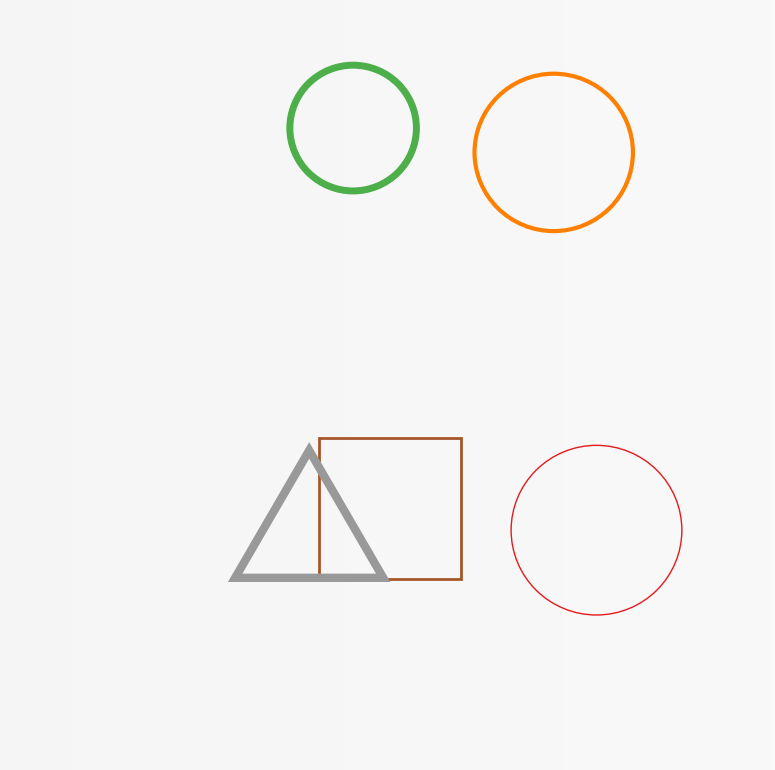[{"shape": "circle", "thickness": 0.5, "radius": 0.55, "center": [0.77, 0.311]}, {"shape": "circle", "thickness": 2.5, "radius": 0.41, "center": [0.456, 0.834]}, {"shape": "circle", "thickness": 1.5, "radius": 0.51, "center": [0.714, 0.802]}, {"shape": "square", "thickness": 1, "radius": 0.46, "center": [0.504, 0.339]}, {"shape": "triangle", "thickness": 3, "radius": 0.55, "center": [0.399, 0.305]}]